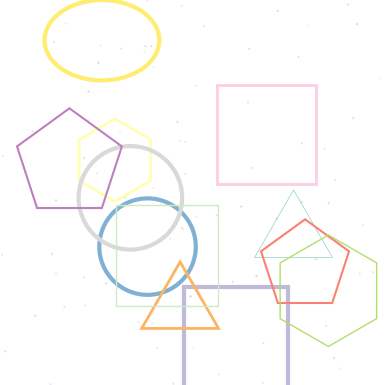[{"shape": "triangle", "thickness": 0.5, "radius": 0.59, "center": [0.762, 0.389]}, {"shape": "hexagon", "thickness": 2, "radius": 0.54, "center": [0.298, 0.584]}, {"shape": "square", "thickness": 3, "radius": 0.68, "center": [0.613, 0.12]}, {"shape": "pentagon", "thickness": 1.5, "radius": 0.6, "center": [0.792, 0.31]}, {"shape": "circle", "thickness": 3, "radius": 0.63, "center": [0.383, 0.359]}, {"shape": "triangle", "thickness": 2, "radius": 0.58, "center": [0.468, 0.205]}, {"shape": "hexagon", "thickness": 1, "radius": 0.72, "center": [0.853, 0.245]}, {"shape": "square", "thickness": 2, "radius": 0.64, "center": [0.692, 0.651]}, {"shape": "circle", "thickness": 3, "radius": 0.67, "center": [0.339, 0.486]}, {"shape": "pentagon", "thickness": 1.5, "radius": 0.72, "center": [0.18, 0.575]}, {"shape": "square", "thickness": 1, "radius": 0.66, "center": [0.434, 0.337]}, {"shape": "oval", "thickness": 3, "radius": 0.75, "center": [0.265, 0.895]}]